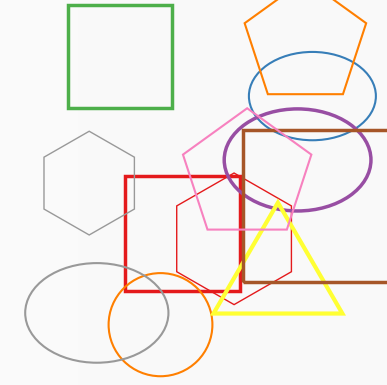[{"shape": "square", "thickness": 2.5, "radius": 0.75, "center": [0.471, 0.393]}, {"shape": "hexagon", "thickness": 1, "radius": 0.85, "center": [0.604, 0.38]}, {"shape": "oval", "thickness": 1.5, "radius": 0.82, "center": [0.806, 0.75]}, {"shape": "square", "thickness": 2.5, "radius": 0.67, "center": [0.31, 0.854]}, {"shape": "oval", "thickness": 2.5, "radius": 0.95, "center": [0.768, 0.585]}, {"shape": "pentagon", "thickness": 1.5, "radius": 0.82, "center": [0.788, 0.889]}, {"shape": "circle", "thickness": 1.5, "radius": 0.67, "center": [0.414, 0.157]}, {"shape": "triangle", "thickness": 3, "radius": 0.96, "center": [0.717, 0.282]}, {"shape": "square", "thickness": 2.5, "radius": 0.99, "center": [0.824, 0.466]}, {"shape": "pentagon", "thickness": 1.5, "radius": 0.87, "center": [0.638, 0.545]}, {"shape": "oval", "thickness": 1.5, "radius": 0.92, "center": [0.25, 0.187]}, {"shape": "hexagon", "thickness": 1, "radius": 0.67, "center": [0.23, 0.524]}]